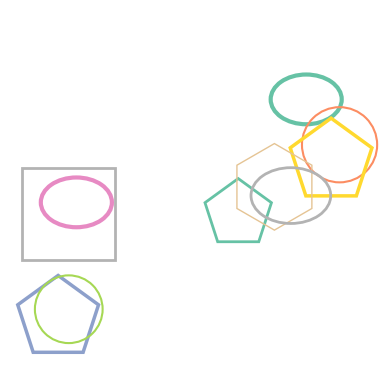[{"shape": "oval", "thickness": 3, "radius": 0.46, "center": [0.795, 0.742]}, {"shape": "pentagon", "thickness": 2, "radius": 0.45, "center": [0.619, 0.446]}, {"shape": "circle", "thickness": 1.5, "radius": 0.49, "center": [0.882, 0.624]}, {"shape": "pentagon", "thickness": 2.5, "radius": 0.55, "center": [0.151, 0.174]}, {"shape": "oval", "thickness": 3, "radius": 0.46, "center": [0.198, 0.474]}, {"shape": "circle", "thickness": 1.5, "radius": 0.44, "center": [0.179, 0.197]}, {"shape": "pentagon", "thickness": 2.5, "radius": 0.56, "center": [0.86, 0.582]}, {"shape": "hexagon", "thickness": 1, "radius": 0.56, "center": [0.713, 0.515]}, {"shape": "square", "thickness": 2, "radius": 0.6, "center": [0.178, 0.444]}, {"shape": "oval", "thickness": 2, "radius": 0.52, "center": [0.755, 0.492]}]